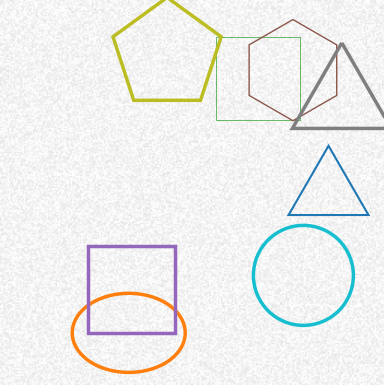[{"shape": "triangle", "thickness": 1.5, "radius": 0.6, "center": [0.853, 0.501]}, {"shape": "oval", "thickness": 2.5, "radius": 0.73, "center": [0.334, 0.135]}, {"shape": "square", "thickness": 0.5, "radius": 0.54, "center": [0.67, 0.796]}, {"shape": "square", "thickness": 2.5, "radius": 0.57, "center": [0.341, 0.248]}, {"shape": "hexagon", "thickness": 1, "radius": 0.66, "center": [0.761, 0.818]}, {"shape": "triangle", "thickness": 2.5, "radius": 0.74, "center": [0.888, 0.74]}, {"shape": "pentagon", "thickness": 2.5, "radius": 0.74, "center": [0.434, 0.859]}, {"shape": "circle", "thickness": 2.5, "radius": 0.65, "center": [0.788, 0.285]}]